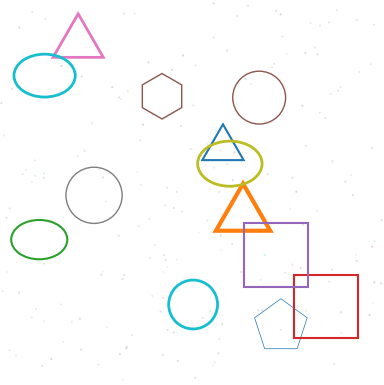[{"shape": "pentagon", "thickness": 0.5, "radius": 0.36, "center": [0.73, 0.152]}, {"shape": "triangle", "thickness": 1.5, "radius": 0.31, "center": [0.579, 0.615]}, {"shape": "triangle", "thickness": 3, "radius": 0.41, "center": [0.631, 0.441]}, {"shape": "oval", "thickness": 1.5, "radius": 0.36, "center": [0.102, 0.378]}, {"shape": "square", "thickness": 1.5, "radius": 0.41, "center": [0.846, 0.204]}, {"shape": "square", "thickness": 1.5, "radius": 0.42, "center": [0.717, 0.338]}, {"shape": "hexagon", "thickness": 1, "radius": 0.3, "center": [0.421, 0.75]}, {"shape": "circle", "thickness": 1, "radius": 0.34, "center": [0.673, 0.746]}, {"shape": "triangle", "thickness": 2, "radius": 0.38, "center": [0.203, 0.889]}, {"shape": "circle", "thickness": 1, "radius": 0.36, "center": [0.244, 0.493]}, {"shape": "oval", "thickness": 2, "radius": 0.42, "center": [0.597, 0.575]}, {"shape": "oval", "thickness": 2, "radius": 0.4, "center": [0.116, 0.804]}, {"shape": "circle", "thickness": 2, "radius": 0.32, "center": [0.502, 0.209]}]